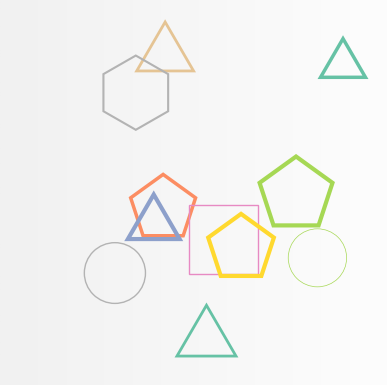[{"shape": "triangle", "thickness": 2.5, "radius": 0.33, "center": [0.885, 0.833]}, {"shape": "triangle", "thickness": 2, "radius": 0.44, "center": [0.533, 0.119]}, {"shape": "pentagon", "thickness": 2.5, "radius": 0.44, "center": [0.421, 0.459]}, {"shape": "triangle", "thickness": 3, "radius": 0.39, "center": [0.397, 0.418]}, {"shape": "square", "thickness": 1, "radius": 0.45, "center": [0.577, 0.378]}, {"shape": "circle", "thickness": 0.5, "radius": 0.38, "center": [0.819, 0.33]}, {"shape": "pentagon", "thickness": 3, "radius": 0.49, "center": [0.764, 0.495]}, {"shape": "pentagon", "thickness": 3, "radius": 0.45, "center": [0.622, 0.355]}, {"shape": "triangle", "thickness": 2, "radius": 0.42, "center": [0.426, 0.858]}, {"shape": "hexagon", "thickness": 1.5, "radius": 0.48, "center": [0.35, 0.759]}, {"shape": "circle", "thickness": 1, "radius": 0.39, "center": [0.297, 0.291]}]